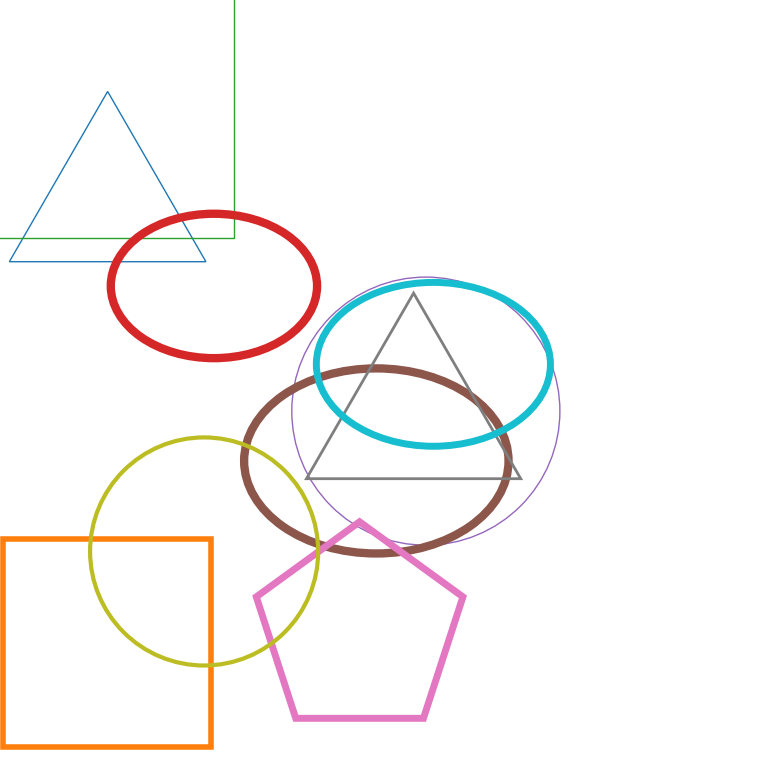[{"shape": "triangle", "thickness": 0.5, "radius": 0.74, "center": [0.14, 0.734]}, {"shape": "square", "thickness": 2, "radius": 0.67, "center": [0.139, 0.165]}, {"shape": "square", "thickness": 0.5, "radius": 0.96, "center": [0.112, 0.884]}, {"shape": "oval", "thickness": 3, "radius": 0.67, "center": [0.278, 0.629]}, {"shape": "circle", "thickness": 0.5, "radius": 0.87, "center": [0.553, 0.466]}, {"shape": "oval", "thickness": 3, "radius": 0.86, "center": [0.489, 0.401]}, {"shape": "pentagon", "thickness": 2.5, "radius": 0.71, "center": [0.467, 0.181]}, {"shape": "triangle", "thickness": 1, "radius": 0.8, "center": [0.537, 0.459]}, {"shape": "circle", "thickness": 1.5, "radius": 0.74, "center": [0.265, 0.284]}, {"shape": "oval", "thickness": 2.5, "radius": 0.76, "center": [0.563, 0.527]}]